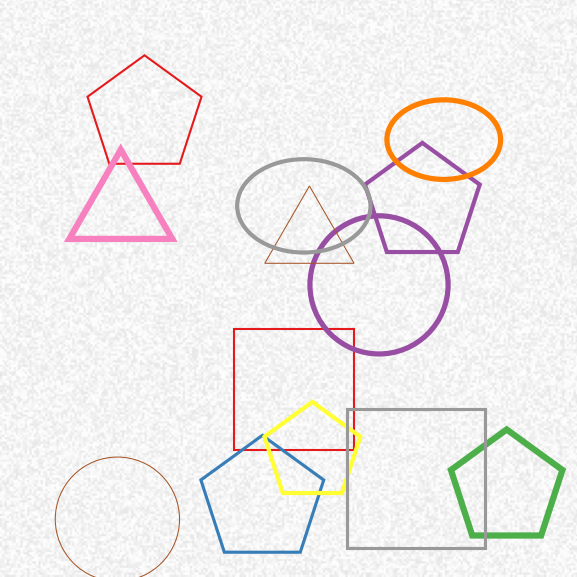[{"shape": "pentagon", "thickness": 1, "radius": 0.52, "center": [0.25, 0.8]}, {"shape": "square", "thickness": 1, "radius": 0.52, "center": [0.51, 0.325]}, {"shape": "pentagon", "thickness": 1.5, "radius": 0.56, "center": [0.454, 0.133]}, {"shape": "pentagon", "thickness": 3, "radius": 0.51, "center": [0.877, 0.154]}, {"shape": "circle", "thickness": 2.5, "radius": 0.6, "center": [0.656, 0.506]}, {"shape": "pentagon", "thickness": 2, "radius": 0.52, "center": [0.731, 0.647]}, {"shape": "oval", "thickness": 2.5, "radius": 0.49, "center": [0.768, 0.757]}, {"shape": "pentagon", "thickness": 2, "radius": 0.44, "center": [0.541, 0.216]}, {"shape": "circle", "thickness": 0.5, "radius": 0.54, "center": [0.203, 0.1]}, {"shape": "triangle", "thickness": 0.5, "radius": 0.45, "center": [0.536, 0.588]}, {"shape": "triangle", "thickness": 3, "radius": 0.51, "center": [0.209, 0.637]}, {"shape": "oval", "thickness": 2, "radius": 0.58, "center": [0.526, 0.643]}, {"shape": "square", "thickness": 1.5, "radius": 0.6, "center": [0.72, 0.171]}]